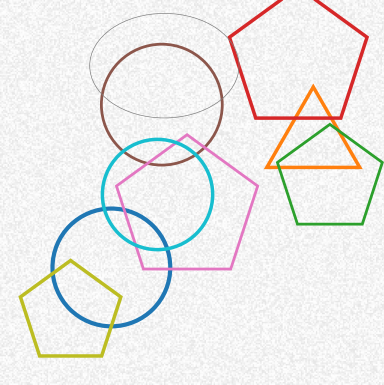[{"shape": "circle", "thickness": 3, "radius": 0.76, "center": [0.289, 0.305]}, {"shape": "triangle", "thickness": 2.5, "radius": 0.7, "center": [0.814, 0.635]}, {"shape": "pentagon", "thickness": 2, "radius": 0.72, "center": [0.857, 0.534]}, {"shape": "pentagon", "thickness": 2.5, "radius": 0.94, "center": [0.775, 0.845]}, {"shape": "circle", "thickness": 2, "radius": 0.78, "center": [0.42, 0.728]}, {"shape": "pentagon", "thickness": 2, "radius": 0.96, "center": [0.486, 0.457]}, {"shape": "oval", "thickness": 0.5, "radius": 0.97, "center": [0.427, 0.829]}, {"shape": "pentagon", "thickness": 2.5, "radius": 0.69, "center": [0.183, 0.186]}, {"shape": "circle", "thickness": 2.5, "radius": 0.72, "center": [0.409, 0.495]}]